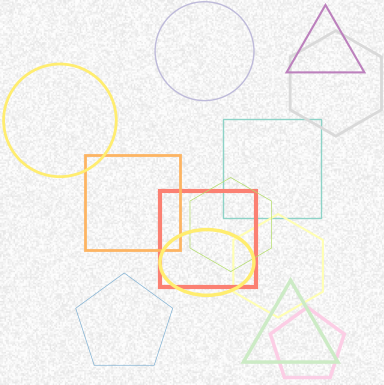[{"shape": "square", "thickness": 1, "radius": 0.64, "center": [0.706, 0.563]}, {"shape": "hexagon", "thickness": 1.5, "radius": 0.67, "center": [0.722, 0.31]}, {"shape": "circle", "thickness": 1, "radius": 0.64, "center": [0.531, 0.867]}, {"shape": "square", "thickness": 3, "radius": 0.62, "center": [0.54, 0.38]}, {"shape": "pentagon", "thickness": 0.5, "radius": 0.66, "center": [0.323, 0.158]}, {"shape": "square", "thickness": 2, "radius": 0.62, "center": [0.344, 0.474]}, {"shape": "hexagon", "thickness": 0.5, "radius": 0.61, "center": [0.599, 0.417]}, {"shape": "pentagon", "thickness": 2.5, "radius": 0.51, "center": [0.798, 0.101]}, {"shape": "hexagon", "thickness": 2, "radius": 0.68, "center": [0.872, 0.783]}, {"shape": "triangle", "thickness": 1.5, "radius": 0.58, "center": [0.845, 0.87]}, {"shape": "triangle", "thickness": 2.5, "radius": 0.71, "center": [0.755, 0.13]}, {"shape": "oval", "thickness": 2.5, "radius": 0.61, "center": [0.538, 0.318]}, {"shape": "circle", "thickness": 2, "radius": 0.73, "center": [0.156, 0.687]}]